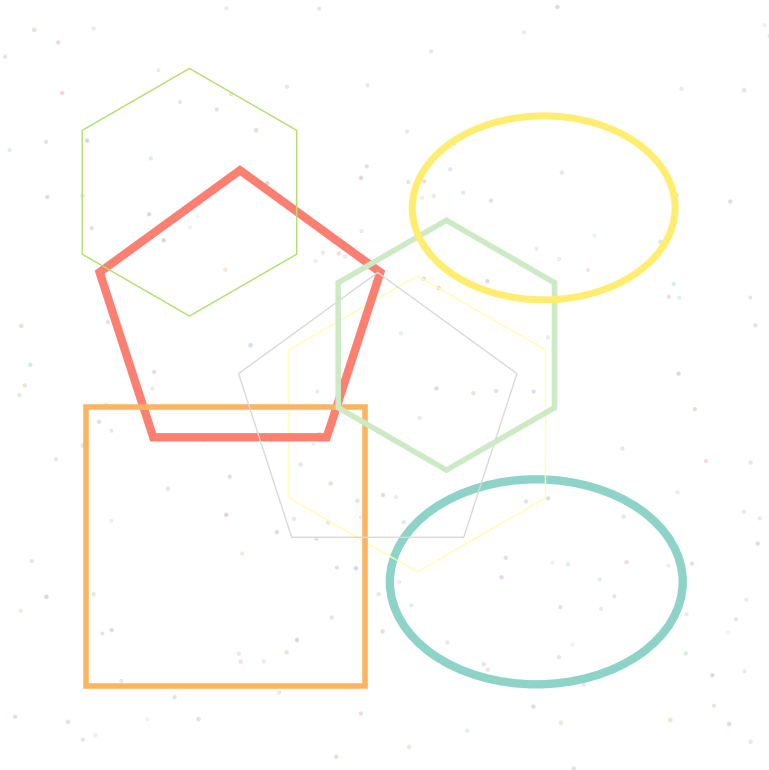[{"shape": "oval", "thickness": 3, "radius": 0.95, "center": [0.696, 0.244]}, {"shape": "hexagon", "thickness": 0.5, "radius": 0.96, "center": [0.542, 0.449]}, {"shape": "pentagon", "thickness": 3, "radius": 0.96, "center": [0.312, 0.587]}, {"shape": "square", "thickness": 2, "radius": 0.91, "center": [0.292, 0.29]}, {"shape": "hexagon", "thickness": 0.5, "radius": 0.8, "center": [0.246, 0.75]}, {"shape": "pentagon", "thickness": 0.5, "radius": 0.95, "center": [0.491, 0.456]}, {"shape": "hexagon", "thickness": 2, "radius": 0.81, "center": [0.58, 0.552]}, {"shape": "oval", "thickness": 2.5, "radius": 0.85, "center": [0.706, 0.73]}]